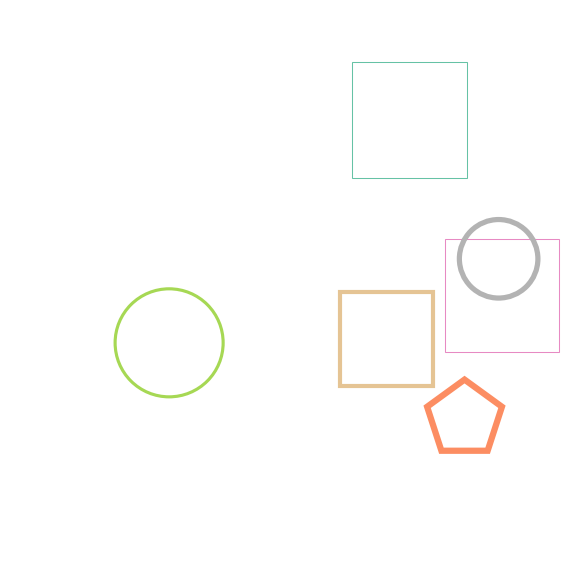[{"shape": "square", "thickness": 0.5, "radius": 0.5, "center": [0.709, 0.791]}, {"shape": "pentagon", "thickness": 3, "radius": 0.34, "center": [0.804, 0.274]}, {"shape": "square", "thickness": 0.5, "radius": 0.49, "center": [0.869, 0.488]}, {"shape": "circle", "thickness": 1.5, "radius": 0.47, "center": [0.293, 0.405]}, {"shape": "square", "thickness": 2, "radius": 0.4, "center": [0.669, 0.412]}, {"shape": "circle", "thickness": 2.5, "radius": 0.34, "center": [0.863, 0.551]}]